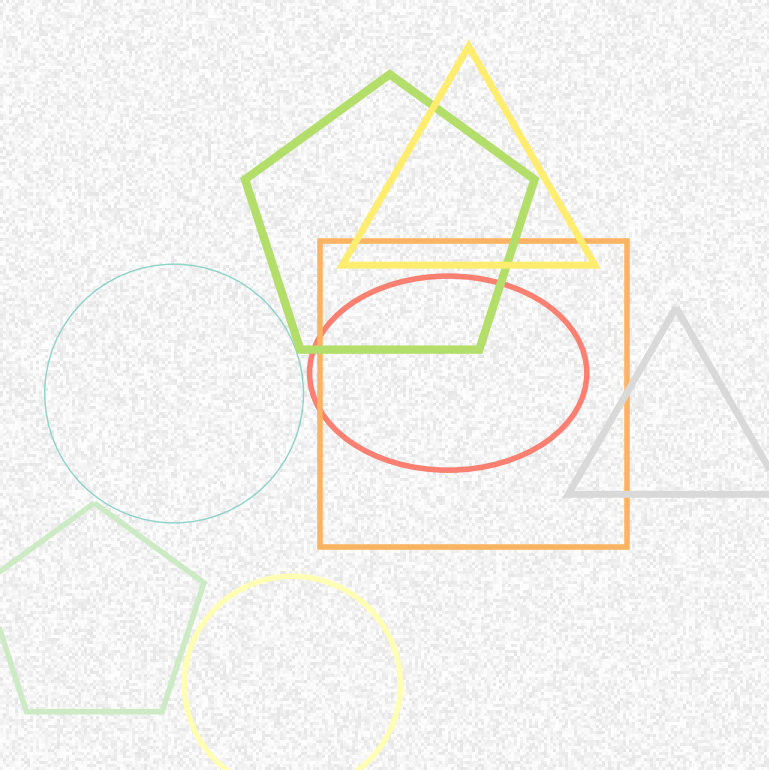[{"shape": "circle", "thickness": 0.5, "radius": 0.84, "center": [0.226, 0.489]}, {"shape": "circle", "thickness": 2, "radius": 0.7, "center": [0.38, 0.111]}, {"shape": "oval", "thickness": 2, "radius": 0.9, "center": [0.582, 0.515]}, {"shape": "square", "thickness": 2, "radius": 0.99, "center": [0.615, 0.489]}, {"shape": "pentagon", "thickness": 3, "radius": 0.99, "center": [0.506, 0.706]}, {"shape": "triangle", "thickness": 2.5, "radius": 0.81, "center": [0.878, 0.439]}, {"shape": "pentagon", "thickness": 2, "radius": 0.75, "center": [0.123, 0.197]}, {"shape": "triangle", "thickness": 2.5, "radius": 0.95, "center": [0.609, 0.75]}]